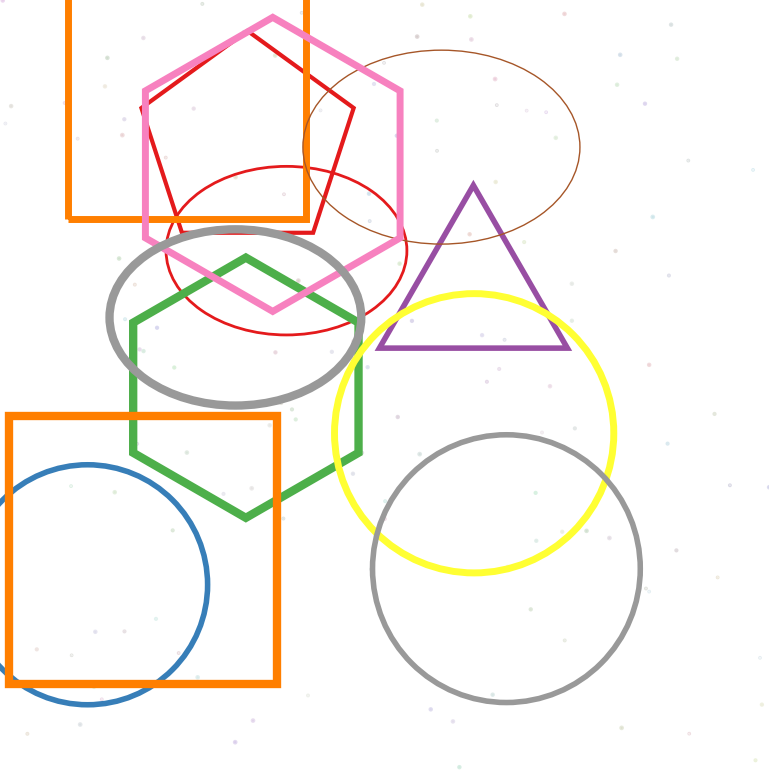[{"shape": "oval", "thickness": 1, "radius": 0.78, "center": [0.372, 0.674]}, {"shape": "pentagon", "thickness": 1.5, "radius": 0.72, "center": [0.321, 0.815]}, {"shape": "circle", "thickness": 2, "radius": 0.78, "center": [0.114, 0.241]}, {"shape": "hexagon", "thickness": 3, "radius": 0.84, "center": [0.319, 0.496]}, {"shape": "triangle", "thickness": 2, "radius": 0.7, "center": [0.615, 0.618]}, {"shape": "square", "thickness": 3, "radius": 0.87, "center": [0.186, 0.285]}, {"shape": "square", "thickness": 2.5, "radius": 0.77, "center": [0.243, 0.871]}, {"shape": "circle", "thickness": 2.5, "radius": 0.91, "center": [0.616, 0.437]}, {"shape": "oval", "thickness": 0.5, "radius": 0.9, "center": [0.573, 0.809]}, {"shape": "hexagon", "thickness": 2.5, "radius": 0.95, "center": [0.354, 0.787]}, {"shape": "oval", "thickness": 3, "radius": 0.82, "center": [0.306, 0.588]}, {"shape": "circle", "thickness": 2, "radius": 0.87, "center": [0.658, 0.261]}]